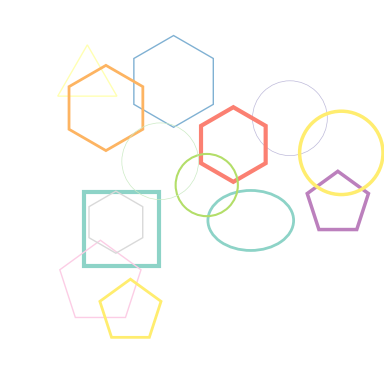[{"shape": "oval", "thickness": 2, "radius": 0.56, "center": [0.651, 0.427]}, {"shape": "square", "thickness": 3, "radius": 0.48, "center": [0.316, 0.405]}, {"shape": "triangle", "thickness": 1, "radius": 0.44, "center": [0.227, 0.795]}, {"shape": "circle", "thickness": 0.5, "radius": 0.49, "center": [0.753, 0.693]}, {"shape": "hexagon", "thickness": 3, "radius": 0.48, "center": [0.606, 0.625]}, {"shape": "hexagon", "thickness": 1, "radius": 0.6, "center": [0.451, 0.789]}, {"shape": "hexagon", "thickness": 2, "radius": 0.55, "center": [0.275, 0.72]}, {"shape": "circle", "thickness": 1.5, "radius": 0.4, "center": [0.537, 0.519]}, {"shape": "pentagon", "thickness": 1, "radius": 0.55, "center": [0.261, 0.265]}, {"shape": "hexagon", "thickness": 1, "radius": 0.4, "center": [0.301, 0.423]}, {"shape": "pentagon", "thickness": 2.5, "radius": 0.42, "center": [0.877, 0.471]}, {"shape": "circle", "thickness": 0.5, "radius": 0.5, "center": [0.416, 0.581]}, {"shape": "circle", "thickness": 2.5, "radius": 0.54, "center": [0.886, 0.603]}, {"shape": "pentagon", "thickness": 2, "radius": 0.42, "center": [0.339, 0.191]}]